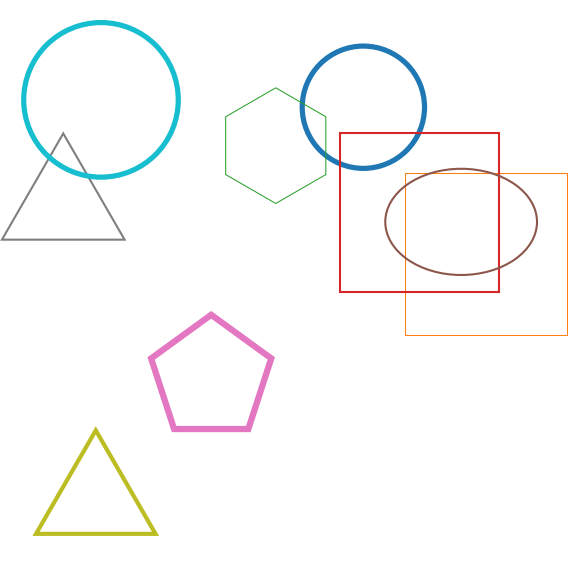[{"shape": "circle", "thickness": 2.5, "radius": 0.53, "center": [0.629, 0.813]}, {"shape": "square", "thickness": 0.5, "radius": 0.7, "center": [0.842, 0.56]}, {"shape": "hexagon", "thickness": 0.5, "radius": 0.5, "center": [0.477, 0.747]}, {"shape": "square", "thickness": 1, "radius": 0.69, "center": [0.726, 0.632]}, {"shape": "oval", "thickness": 1, "radius": 0.66, "center": [0.799, 0.615]}, {"shape": "pentagon", "thickness": 3, "radius": 0.55, "center": [0.366, 0.345]}, {"shape": "triangle", "thickness": 1, "radius": 0.61, "center": [0.11, 0.645]}, {"shape": "triangle", "thickness": 2, "radius": 0.6, "center": [0.166, 0.134]}, {"shape": "circle", "thickness": 2.5, "radius": 0.67, "center": [0.175, 0.826]}]